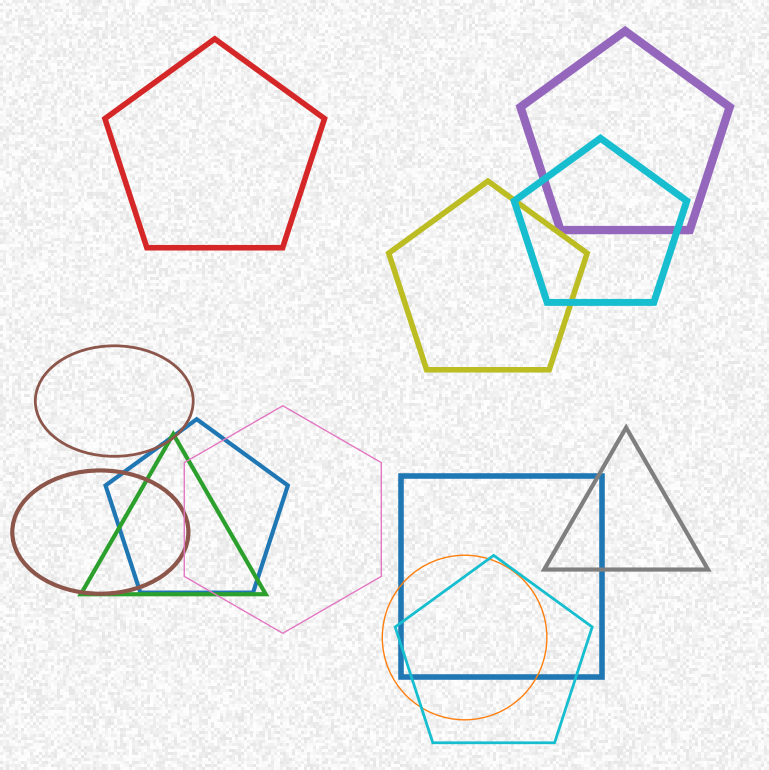[{"shape": "square", "thickness": 2, "radius": 0.65, "center": [0.651, 0.251]}, {"shape": "pentagon", "thickness": 1.5, "radius": 0.62, "center": [0.255, 0.331]}, {"shape": "circle", "thickness": 0.5, "radius": 0.53, "center": [0.603, 0.172]}, {"shape": "triangle", "thickness": 1.5, "radius": 0.69, "center": [0.225, 0.298]}, {"shape": "pentagon", "thickness": 2, "radius": 0.75, "center": [0.279, 0.8]}, {"shape": "pentagon", "thickness": 3, "radius": 0.71, "center": [0.812, 0.817]}, {"shape": "oval", "thickness": 1.5, "radius": 0.57, "center": [0.13, 0.309]}, {"shape": "oval", "thickness": 1, "radius": 0.51, "center": [0.148, 0.479]}, {"shape": "hexagon", "thickness": 0.5, "radius": 0.74, "center": [0.367, 0.325]}, {"shape": "triangle", "thickness": 1.5, "radius": 0.61, "center": [0.813, 0.322]}, {"shape": "pentagon", "thickness": 2, "radius": 0.68, "center": [0.634, 0.629]}, {"shape": "pentagon", "thickness": 1, "radius": 0.67, "center": [0.641, 0.144]}, {"shape": "pentagon", "thickness": 2.5, "radius": 0.59, "center": [0.78, 0.703]}]